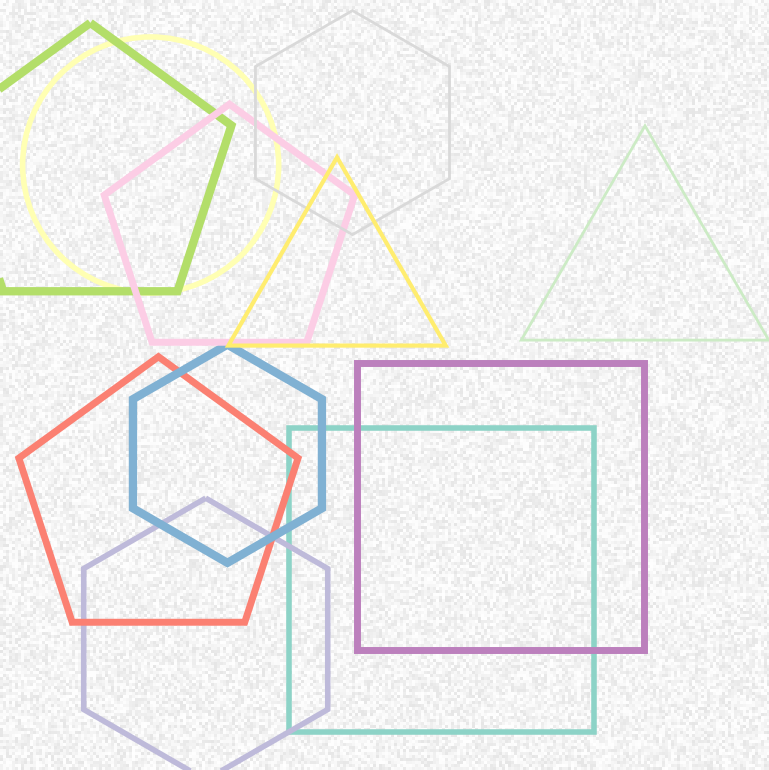[{"shape": "square", "thickness": 2, "radius": 0.99, "center": [0.573, 0.247]}, {"shape": "circle", "thickness": 2, "radius": 0.83, "center": [0.196, 0.786]}, {"shape": "hexagon", "thickness": 2, "radius": 0.91, "center": [0.267, 0.17]}, {"shape": "pentagon", "thickness": 2.5, "radius": 0.95, "center": [0.206, 0.346]}, {"shape": "hexagon", "thickness": 3, "radius": 0.71, "center": [0.295, 0.411]}, {"shape": "pentagon", "thickness": 3, "radius": 0.96, "center": [0.117, 0.778]}, {"shape": "pentagon", "thickness": 2.5, "radius": 0.85, "center": [0.298, 0.694]}, {"shape": "hexagon", "thickness": 1, "radius": 0.73, "center": [0.458, 0.841]}, {"shape": "square", "thickness": 2.5, "radius": 0.93, "center": [0.65, 0.343]}, {"shape": "triangle", "thickness": 1, "radius": 0.93, "center": [0.838, 0.651]}, {"shape": "triangle", "thickness": 1.5, "radius": 0.81, "center": [0.438, 0.633]}]